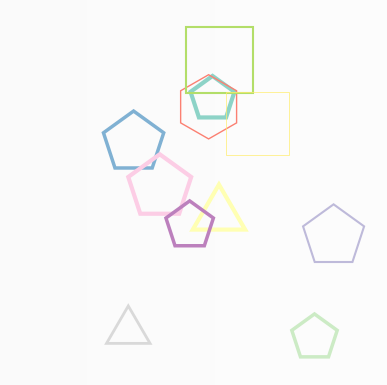[{"shape": "pentagon", "thickness": 3, "radius": 0.3, "center": [0.548, 0.743]}, {"shape": "triangle", "thickness": 3, "radius": 0.39, "center": [0.565, 0.443]}, {"shape": "pentagon", "thickness": 1.5, "radius": 0.41, "center": [0.861, 0.386]}, {"shape": "hexagon", "thickness": 1, "radius": 0.42, "center": [0.538, 0.723]}, {"shape": "pentagon", "thickness": 2.5, "radius": 0.41, "center": [0.345, 0.63]}, {"shape": "square", "thickness": 1.5, "radius": 0.43, "center": [0.567, 0.844]}, {"shape": "pentagon", "thickness": 3, "radius": 0.43, "center": [0.412, 0.514]}, {"shape": "triangle", "thickness": 2, "radius": 0.32, "center": [0.331, 0.141]}, {"shape": "pentagon", "thickness": 2.5, "radius": 0.32, "center": [0.489, 0.414]}, {"shape": "pentagon", "thickness": 2.5, "radius": 0.31, "center": [0.812, 0.123]}, {"shape": "square", "thickness": 0.5, "radius": 0.41, "center": [0.664, 0.679]}]